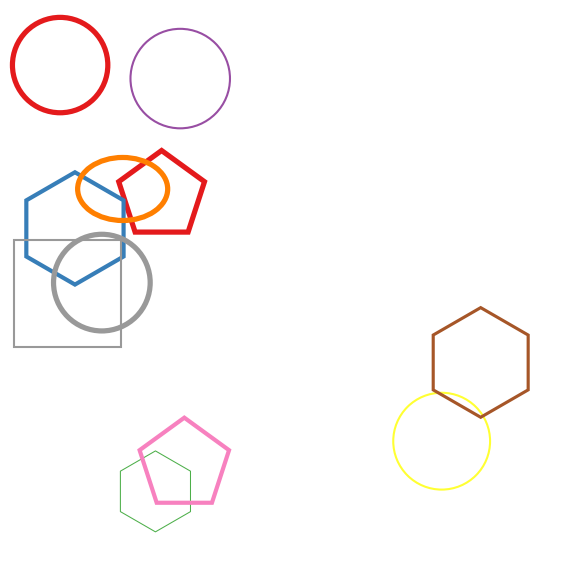[{"shape": "circle", "thickness": 2.5, "radius": 0.41, "center": [0.104, 0.886]}, {"shape": "pentagon", "thickness": 2.5, "radius": 0.39, "center": [0.28, 0.66]}, {"shape": "hexagon", "thickness": 2, "radius": 0.49, "center": [0.13, 0.604]}, {"shape": "hexagon", "thickness": 0.5, "radius": 0.35, "center": [0.269, 0.148]}, {"shape": "circle", "thickness": 1, "radius": 0.43, "center": [0.312, 0.863]}, {"shape": "oval", "thickness": 2.5, "radius": 0.39, "center": [0.212, 0.672]}, {"shape": "circle", "thickness": 1, "radius": 0.42, "center": [0.765, 0.235]}, {"shape": "hexagon", "thickness": 1.5, "radius": 0.47, "center": [0.832, 0.371]}, {"shape": "pentagon", "thickness": 2, "radius": 0.41, "center": [0.319, 0.194]}, {"shape": "square", "thickness": 1, "radius": 0.46, "center": [0.117, 0.49]}, {"shape": "circle", "thickness": 2.5, "radius": 0.42, "center": [0.176, 0.51]}]